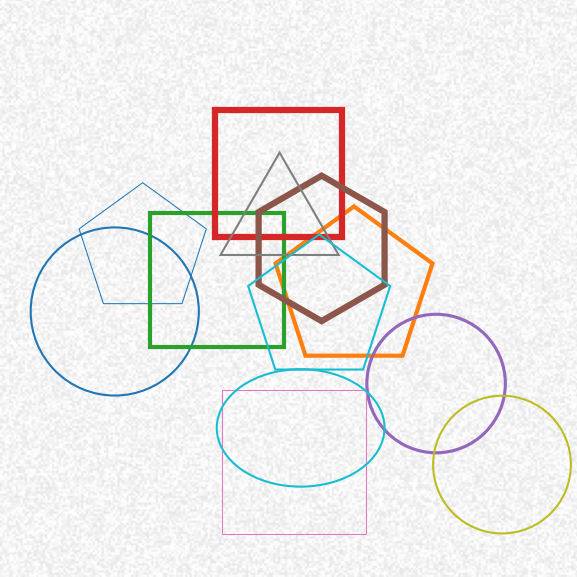[{"shape": "circle", "thickness": 1, "radius": 0.73, "center": [0.199, 0.46]}, {"shape": "pentagon", "thickness": 0.5, "radius": 0.58, "center": [0.247, 0.567]}, {"shape": "pentagon", "thickness": 2, "radius": 0.71, "center": [0.613, 0.499]}, {"shape": "square", "thickness": 2, "radius": 0.58, "center": [0.375, 0.514]}, {"shape": "square", "thickness": 3, "radius": 0.55, "center": [0.483, 0.699]}, {"shape": "circle", "thickness": 1.5, "radius": 0.6, "center": [0.755, 0.335]}, {"shape": "hexagon", "thickness": 3, "radius": 0.63, "center": [0.557, 0.569]}, {"shape": "square", "thickness": 0.5, "radius": 0.62, "center": [0.509, 0.199]}, {"shape": "triangle", "thickness": 1, "radius": 0.59, "center": [0.484, 0.617]}, {"shape": "circle", "thickness": 1, "radius": 0.6, "center": [0.869, 0.195]}, {"shape": "oval", "thickness": 1, "radius": 0.73, "center": [0.521, 0.258]}, {"shape": "pentagon", "thickness": 1, "radius": 0.65, "center": [0.553, 0.464]}]